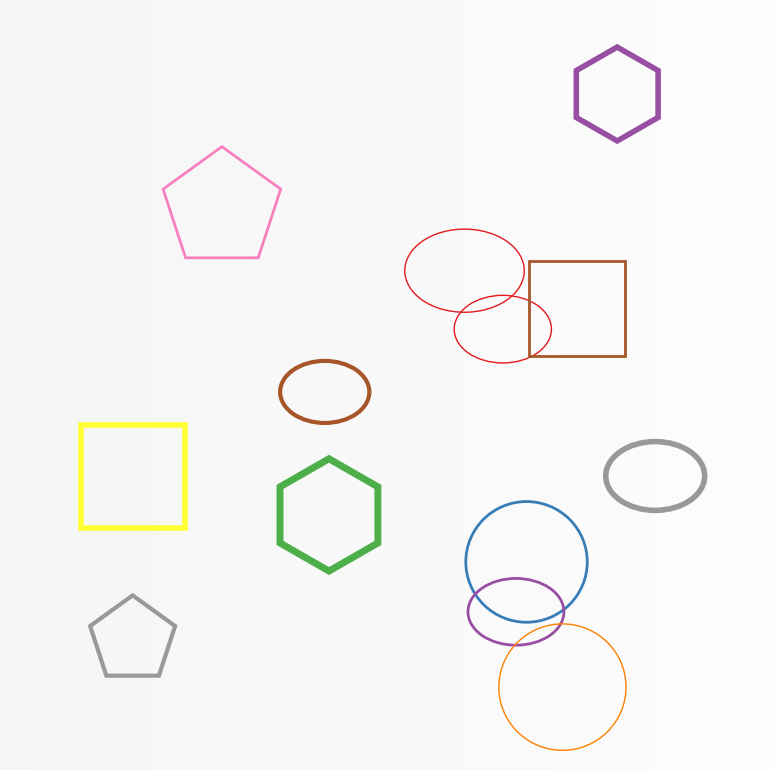[{"shape": "oval", "thickness": 0.5, "radius": 0.39, "center": [0.599, 0.648]}, {"shape": "oval", "thickness": 0.5, "radius": 0.31, "center": [0.649, 0.573]}, {"shape": "circle", "thickness": 1, "radius": 0.39, "center": [0.679, 0.27]}, {"shape": "hexagon", "thickness": 2.5, "radius": 0.36, "center": [0.424, 0.331]}, {"shape": "hexagon", "thickness": 2, "radius": 0.3, "center": [0.796, 0.878]}, {"shape": "oval", "thickness": 1, "radius": 0.31, "center": [0.666, 0.205]}, {"shape": "circle", "thickness": 0.5, "radius": 0.41, "center": [0.726, 0.108]}, {"shape": "square", "thickness": 2, "radius": 0.33, "center": [0.171, 0.381]}, {"shape": "square", "thickness": 1, "radius": 0.31, "center": [0.744, 0.599]}, {"shape": "oval", "thickness": 1.5, "radius": 0.29, "center": [0.419, 0.491]}, {"shape": "pentagon", "thickness": 1, "radius": 0.4, "center": [0.286, 0.73]}, {"shape": "pentagon", "thickness": 1.5, "radius": 0.29, "center": [0.171, 0.169]}, {"shape": "oval", "thickness": 2, "radius": 0.32, "center": [0.845, 0.382]}]